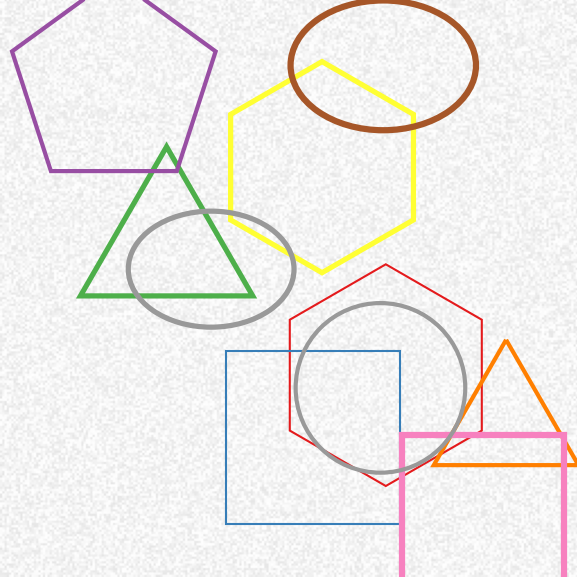[{"shape": "hexagon", "thickness": 1, "radius": 0.96, "center": [0.668, 0.35]}, {"shape": "square", "thickness": 1, "radius": 0.75, "center": [0.542, 0.241]}, {"shape": "triangle", "thickness": 2.5, "radius": 0.86, "center": [0.288, 0.573]}, {"shape": "pentagon", "thickness": 2, "radius": 0.93, "center": [0.197, 0.853]}, {"shape": "triangle", "thickness": 2, "radius": 0.72, "center": [0.876, 0.266]}, {"shape": "hexagon", "thickness": 2.5, "radius": 0.91, "center": [0.558, 0.71]}, {"shape": "oval", "thickness": 3, "radius": 0.8, "center": [0.664, 0.886]}, {"shape": "square", "thickness": 3, "radius": 0.7, "center": [0.837, 0.106]}, {"shape": "oval", "thickness": 2.5, "radius": 0.72, "center": [0.366, 0.533]}, {"shape": "circle", "thickness": 2, "radius": 0.73, "center": [0.659, 0.327]}]